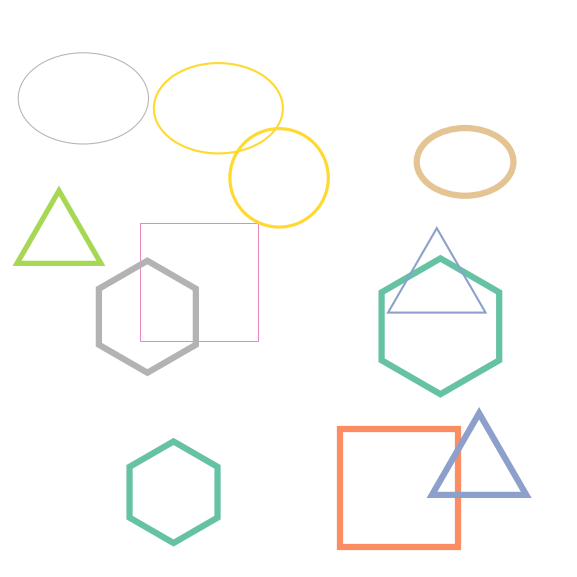[{"shape": "hexagon", "thickness": 3, "radius": 0.44, "center": [0.301, 0.147]}, {"shape": "hexagon", "thickness": 3, "radius": 0.59, "center": [0.763, 0.434]}, {"shape": "square", "thickness": 3, "radius": 0.51, "center": [0.691, 0.155]}, {"shape": "triangle", "thickness": 1, "radius": 0.49, "center": [0.756, 0.507]}, {"shape": "triangle", "thickness": 3, "radius": 0.47, "center": [0.83, 0.189]}, {"shape": "square", "thickness": 0.5, "radius": 0.51, "center": [0.344, 0.511]}, {"shape": "triangle", "thickness": 2.5, "radius": 0.42, "center": [0.102, 0.585]}, {"shape": "oval", "thickness": 1, "radius": 0.56, "center": [0.378, 0.812]}, {"shape": "circle", "thickness": 1.5, "radius": 0.43, "center": [0.483, 0.691]}, {"shape": "oval", "thickness": 3, "radius": 0.42, "center": [0.805, 0.719]}, {"shape": "hexagon", "thickness": 3, "radius": 0.48, "center": [0.255, 0.451]}, {"shape": "oval", "thickness": 0.5, "radius": 0.56, "center": [0.144, 0.829]}]